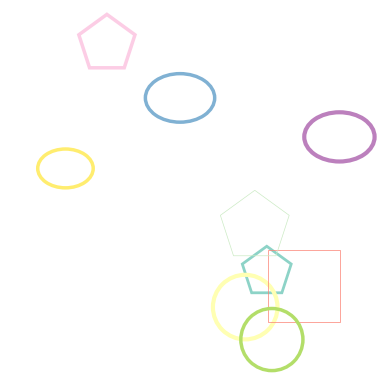[{"shape": "pentagon", "thickness": 2, "radius": 0.33, "center": [0.693, 0.294]}, {"shape": "circle", "thickness": 3, "radius": 0.42, "center": [0.637, 0.202]}, {"shape": "square", "thickness": 0.5, "radius": 0.47, "center": [0.789, 0.257]}, {"shape": "oval", "thickness": 2.5, "radius": 0.45, "center": [0.468, 0.746]}, {"shape": "circle", "thickness": 2.5, "radius": 0.4, "center": [0.706, 0.118]}, {"shape": "pentagon", "thickness": 2.5, "radius": 0.38, "center": [0.278, 0.886]}, {"shape": "oval", "thickness": 3, "radius": 0.46, "center": [0.882, 0.644]}, {"shape": "pentagon", "thickness": 0.5, "radius": 0.47, "center": [0.662, 0.412]}, {"shape": "oval", "thickness": 2.5, "radius": 0.36, "center": [0.17, 0.563]}]